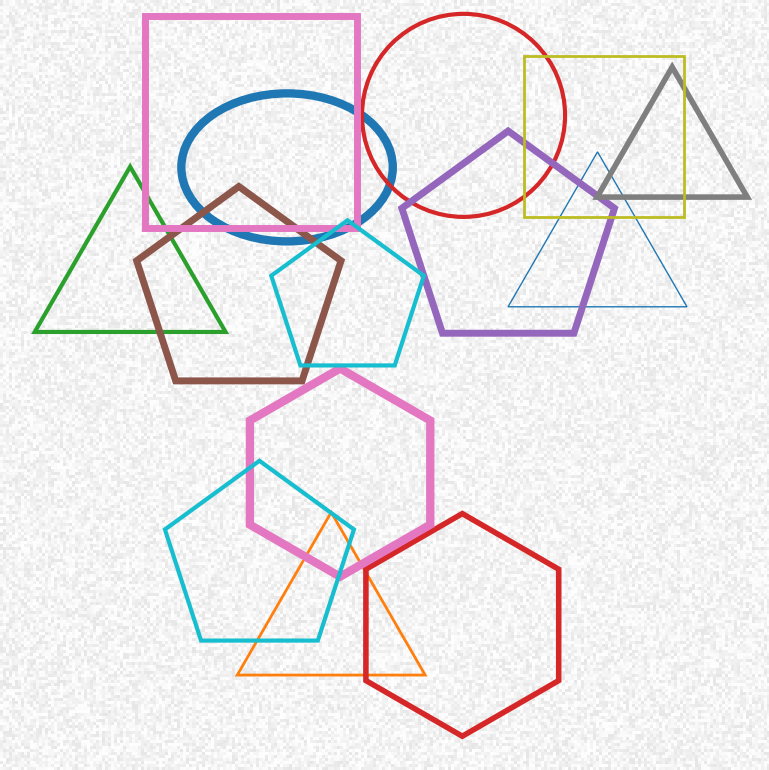[{"shape": "triangle", "thickness": 0.5, "radius": 0.67, "center": [0.776, 0.669]}, {"shape": "oval", "thickness": 3, "radius": 0.69, "center": [0.373, 0.783]}, {"shape": "triangle", "thickness": 1, "radius": 0.7, "center": [0.43, 0.194]}, {"shape": "triangle", "thickness": 1.5, "radius": 0.72, "center": [0.169, 0.64]}, {"shape": "circle", "thickness": 1.5, "radius": 0.66, "center": [0.602, 0.85]}, {"shape": "hexagon", "thickness": 2, "radius": 0.72, "center": [0.6, 0.188]}, {"shape": "pentagon", "thickness": 2.5, "radius": 0.73, "center": [0.66, 0.685]}, {"shape": "pentagon", "thickness": 2.5, "radius": 0.7, "center": [0.31, 0.618]}, {"shape": "square", "thickness": 2.5, "radius": 0.69, "center": [0.326, 0.842]}, {"shape": "hexagon", "thickness": 3, "radius": 0.68, "center": [0.442, 0.386]}, {"shape": "triangle", "thickness": 2, "radius": 0.56, "center": [0.873, 0.8]}, {"shape": "square", "thickness": 1, "radius": 0.52, "center": [0.784, 0.823]}, {"shape": "pentagon", "thickness": 1.5, "radius": 0.65, "center": [0.337, 0.272]}, {"shape": "pentagon", "thickness": 1.5, "radius": 0.52, "center": [0.451, 0.61]}]